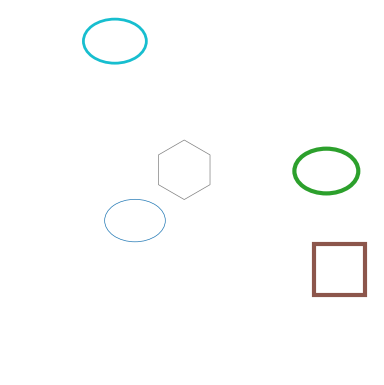[{"shape": "oval", "thickness": 0.5, "radius": 0.39, "center": [0.351, 0.427]}, {"shape": "oval", "thickness": 3, "radius": 0.41, "center": [0.848, 0.556]}, {"shape": "square", "thickness": 3, "radius": 0.33, "center": [0.882, 0.299]}, {"shape": "hexagon", "thickness": 0.5, "radius": 0.39, "center": [0.479, 0.559]}, {"shape": "oval", "thickness": 2, "radius": 0.41, "center": [0.298, 0.893]}]